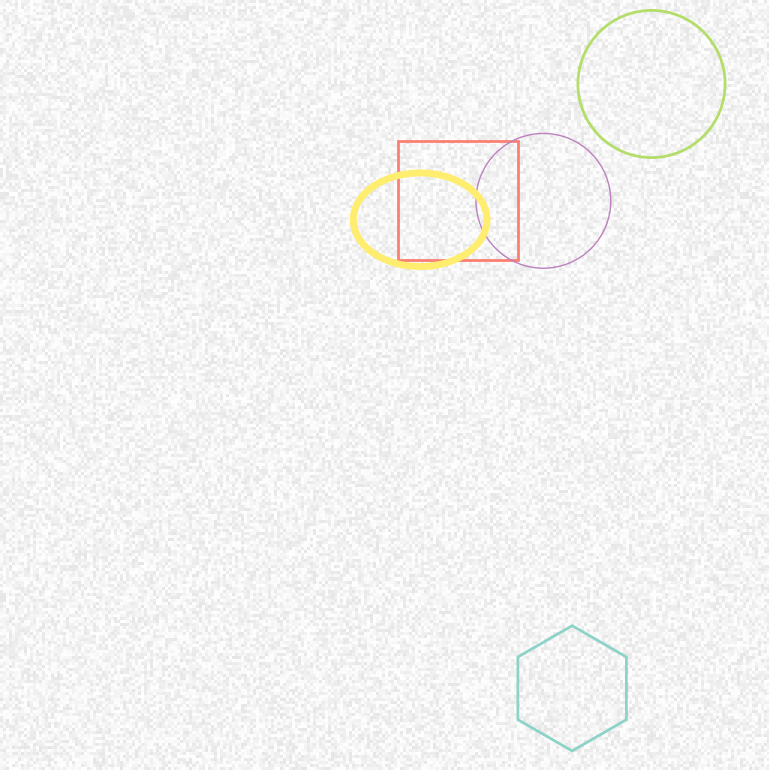[{"shape": "hexagon", "thickness": 1, "radius": 0.41, "center": [0.743, 0.106]}, {"shape": "square", "thickness": 1, "radius": 0.39, "center": [0.595, 0.74]}, {"shape": "circle", "thickness": 1, "radius": 0.48, "center": [0.846, 0.891]}, {"shape": "circle", "thickness": 0.5, "radius": 0.44, "center": [0.706, 0.739]}, {"shape": "oval", "thickness": 2.5, "radius": 0.43, "center": [0.546, 0.715]}]